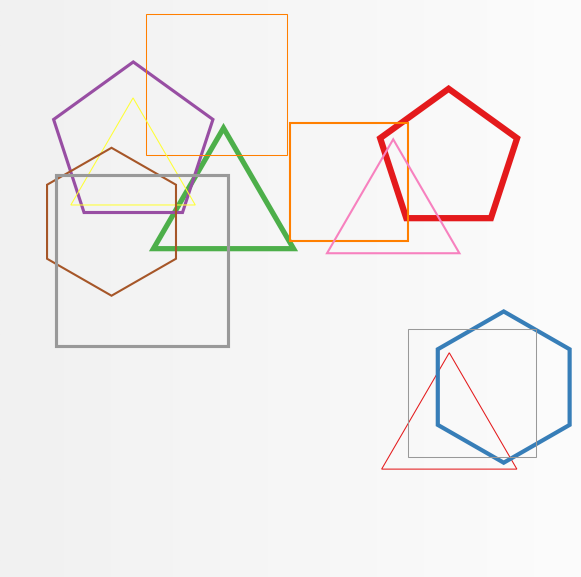[{"shape": "triangle", "thickness": 0.5, "radius": 0.67, "center": [0.773, 0.254]}, {"shape": "pentagon", "thickness": 3, "radius": 0.62, "center": [0.772, 0.722]}, {"shape": "hexagon", "thickness": 2, "radius": 0.65, "center": [0.867, 0.329]}, {"shape": "triangle", "thickness": 2.5, "radius": 0.7, "center": [0.385, 0.638]}, {"shape": "pentagon", "thickness": 1.5, "radius": 0.72, "center": [0.229, 0.748]}, {"shape": "square", "thickness": 1, "radius": 0.51, "center": [0.601, 0.684]}, {"shape": "square", "thickness": 0.5, "radius": 0.61, "center": [0.372, 0.853]}, {"shape": "triangle", "thickness": 0.5, "radius": 0.62, "center": [0.229, 0.706]}, {"shape": "hexagon", "thickness": 1, "radius": 0.64, "center": [0.192, 0.615]}, {"shape": "triangle", "thickness": 1, "radius": 0.66, "center": [0.676, 0.626]}, {"shape": "square", "thickness": 0.5, "radius": 0.55, "center": [0.812, 0.319]}, {"shape": "square", "thickness": 1.5, "radius": 0.74, "center": [0.244, 0.547]}]